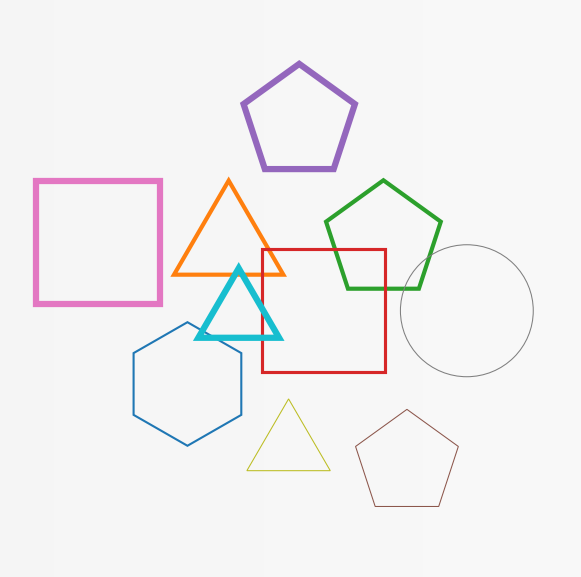[{"shape": "hexagon", "thickness": 1, "radius": 0.53, "center": [0.322, 0.334]}, {"shape": "triangle", "thickness": 2, "radius": 0.54, "center": [0.393, 0.578]}, {"shape": "pentagon", "thickness": 2, "radius": 0.52, "center": [0.66, 0.583]}, {"shape": "square", "thickness": 1.5, "radius": 0.53, "center": [0.557, 0.462]}, {"shape": "pentagon", "thickness": 3, "radius": 0.5, "center": [0.515, 0.788]}, {"shape": "pentagon", "thickness": 0.5, "radius": 0.46, "center": [0.7, 0.197]}, {"shape": "square", "thickness": 3, "radius": 0.53, "center": [0.169, 0.579]}, {"shape": "circle", "thickness": 0.5, "radius": 0.57, "center": [0.803, 0.461]}, {"shape": "triangle", "thickness": 0.5, "radius": 0.41, "center": [0.496, 0.226]}, {"shape": "triangle", "thickness": 3, "radius": 0.4, "center": [0.411, 0.454]}]